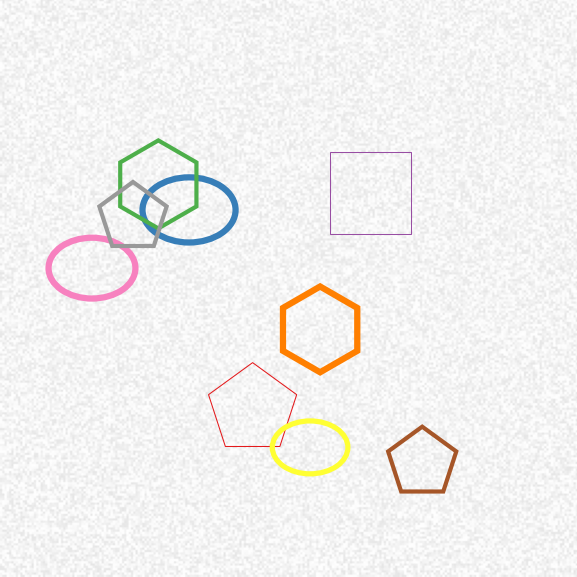[{"shape": "pentagon", "thickness": 0.5, "radius": 0.4, "center": [0.437, 0.291]}, {"shape": "oval", "thickness": 3, "radius": 0.4, "center": [0.327, 0.636]}, {"shape": "hexagon", "thickness": 2, "radius": 0.38, "center": [0.274, 0.68]}, {"shape": "square", "thickness": 0.5, "radius": 0.35, "center": [0.642, 0.665]}, {"shape": "hexagon", "thickness": 3, "radius": 0.37, "center": [0.554, 0.429]}, {"shape": "oval", "thickness": 2.5, "radius": 0.33, "center": [0.537, 0.224]}, {"shape": "pentagon", "thickness": 2, "radius": 0.31, "center": [0.731, 0.198]}, {"shape": "oval", "thickness": 3, "radius": 0.38, "center": [0.159, 0.535]}, {"shape": "pentagon", "thickness": 2, "radius": 0.31, "center": [0.23, 0.623]}]